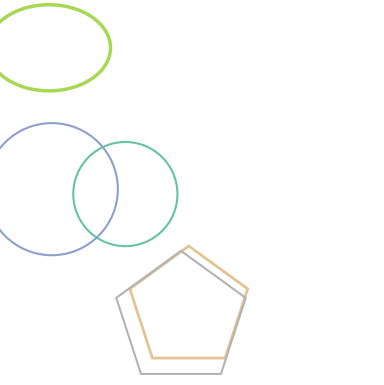[{"shape": "circle", "thickness": 1.5, "radius": 0.68, "center": [0.326, 0.496]}, {"shape": "circle", "thickness": 1.5, "radius": 0.86, "center": [0.134, 0.509]}, {"shape": "oval", "thickness": 2.5, "radius": 0.8, "center": [0.127, 0.876]}, {"shape": "pentagon", "thickness": 2, "radius": 0.8, "center": [0.49, 0.2]}, {"shape": "pentagon", "thickness": 1.5, "radius": 0.88, "center": [0.47, 0.172]}]